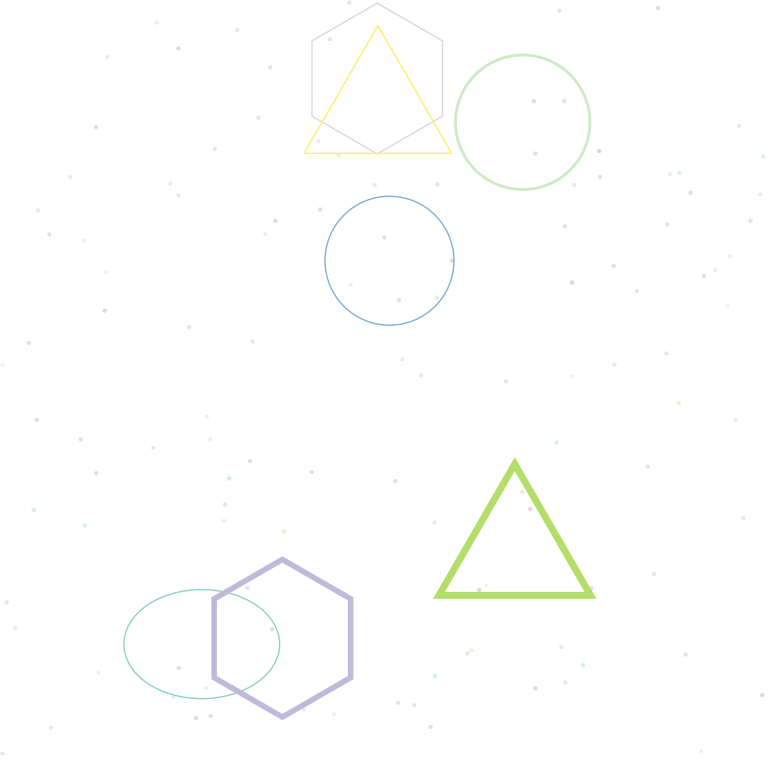[{"shape": "oval", "thickness": 0.5, "radius": 0.51, "center": [0.262, 0.163]}, {"shape": "hexagon", "thickness": 2, "radius": 0.51, "center": [0.367, 0.171]}, {"shape": "circle", "thickness": 0.5, "radius": 0.42, "center": [0.506, 0.661]}, {"shape": "triangle", "thickness": 2.5, "radius": 0.57, "center": [0.669, 0.284]}, {"shape": "hexagon", "thickness": 0.5, "radius": 0.49, "center": [0.49, 0.898]}, {"shape": "circle", "thickness": 1, "radius": 0.44, "center": [0.679, 0.841]}, {"shape": "triangle", "thickness": 0.5, "radius": 0.55, "center": [0.491, 0.856]}]